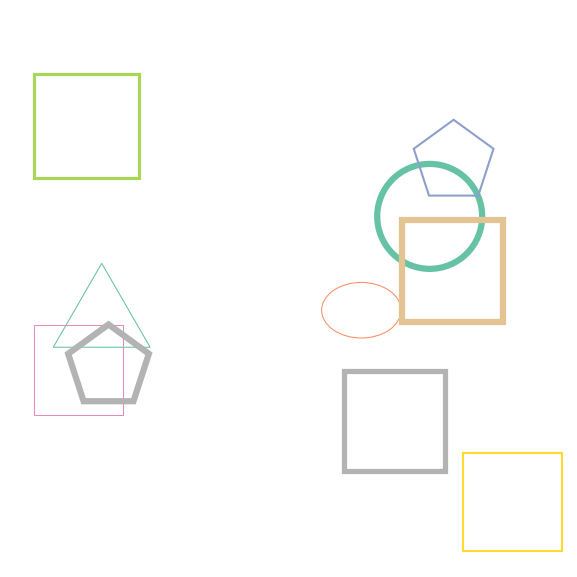[{"shape": "triangle", "thickness": 0.5, "radius": 0.48, "center": [0.176, 0.446]}, {"shape": "circle", "thickness": 3, "radius": 0.45, "center": [0.744, 0.624]}, {"shape": "oval", "thickness": 0.5, "radius": 0.34, "center": [0.626, 0.462]}, {"shape": "pentagon", "thickness": 1, "radius": 0.36, "center": [0.786, 0.719]}, {"shape": "square", "thickness": 0.5, "radius": 0.39, "center": [0.136, 0.358]}, {"shape": "square", "thickness": 1.5, "radius": 0.45, "center": [0.15, 0.782]}, {"shape": "square", "thickness": 1, "radius": 0.43, "center": [0.888, 0.13]}, {"shape": "square", "thickness": 3, "radius": 0.44, "center": [0.784, 0.53]}, {"shape": "square", "thickness": 2.5, "radius": 0.43, "center": [0.683, 0.27]}, {"shape": "pentagon", "thickness": 3, "radius": 0.37, "center": [0.188, 0.364]}]